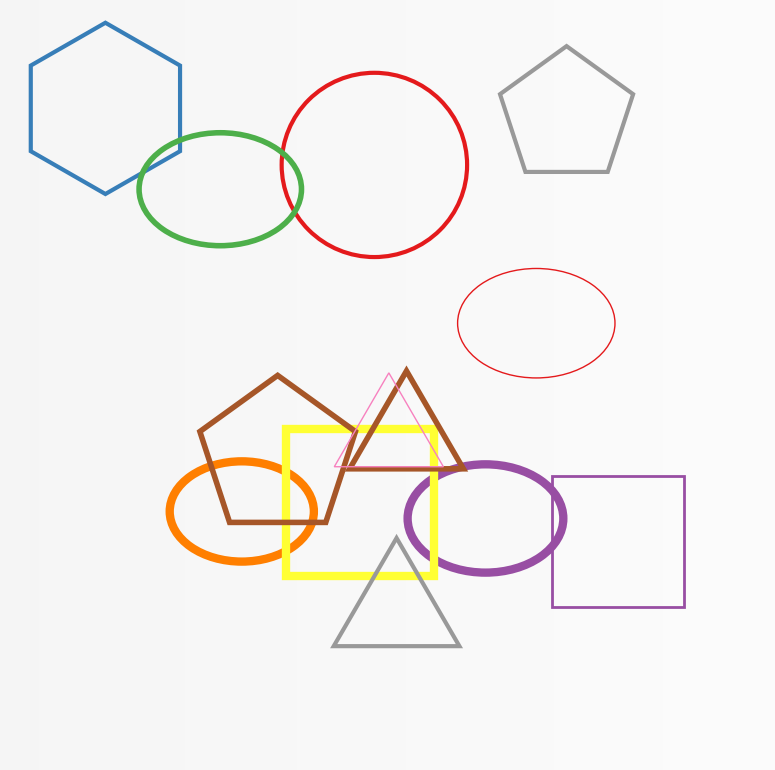[{"shape": "oval", "thickness": 0.5, "radius": 0.51, "center": [0.692, 0.58]}, {"shape": "circle", "thickness": 1.5, "radius": 0.6, "center": [0.483, 0.786]}, {"shape": "hexagon", "thickness": 1.5, "radius": 0.56, "center": [0.136, 0.859]}, {"shape": "oval", "thickness": 2, "radius": 0.52, "center": [0.284, 0.754]}, {"shape": "oval", "thickness": 3, "radius": 0.5, "center": [0.626, 0.327]}, {"shape": "square", "thickness": 1, "radius": 0.43, "center": [0.798, 0.297]}, {"shape": "oval", "thickness": 3, "radius": 0.47, "center": [0.312, 0.336]}, {"shape": "square", "thickness": 3, "radius": 0.48, "center": [0.464, 0.348]}, {"shape": "triangle", "thickness": 2, "radius": 0.42, "center": [0.525, 0.434]}, {"shape": "pentagon", "thickness": 2, "radius": 0.53, "center": [0.358, 0.407]}, {"shape": "triangle", "thickness": 0.5, "radius": 0.41, "center": [0.502, 0.434]}, {"shape": "pentagon", "thickness": 1.5, "radius": 0.45, "center": [0.731, 0.85]}, {"shape": "triangle", "thickness": 1.5, "radius": 0.47, "center": [0.512, 0.208]}]